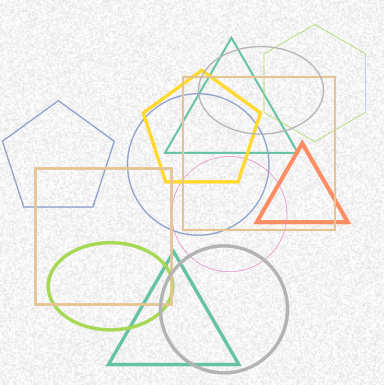[{"shape": "triangle", "thickness": 2.5, "radius": 0.98, "center": [0.451, 0.151]}, {"shape": "triangle", "thickness": 1.5, "radius": 1.0, "center": [0.601, 0.703]}, {"shape": "triangle", "thickness": 3, "radius": 0.68, "center": [0.785, 0.491]}, {"shape": "pentagon", "thickness": 1, "radius": 0.76, "center": [0.152, 0.586]}, {"shape": "circle", "thickness": 1, "radius": 0.92, "center": [0.515, 0.573]}, {"shape": "circle", "thickness": 0.5, "radius": 0.75, "center": [0.596, 0.444]}, {"shape": "hexagon", "thickness": 0.5, "radius": 0.76, "center": [0.818, 0.784]}, {"shape": "oval", "thickness": 2.5, "radius": 0.81, "center": [0.287, 0.256]}, {"shape": "pentagon", "thickness": 2.5, "radius": 0.8, "center": [0.524, 0.657]}, {"shape": "square", "thickness": 2, "radius": 0.88, "center": [0.267, 0.387]}, {"shape": "square", "thickness": 1.5, "radius": 0.99, "center": [0.673, 0.602]}, {"shape": "circle", "thickness": 2.5, "radius": 0.82, "center": [0.582, 0.196]}, {"shape": "oval", "thickness": 1, "radius": 0.81, "center": [0.678, 0.765]}]